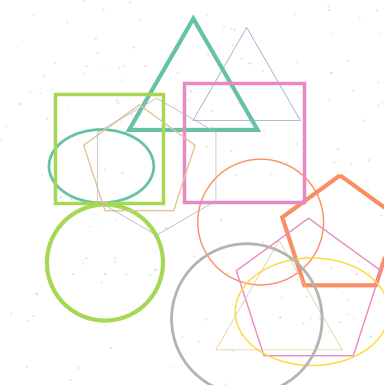[{"shape": "triangle", "thickness": 3, "radius": 0.96, "center": [0.502, 0.759]}, {"shape": "oval", "thickness": 2, "radius": 0.68, "center": [0.263, 0.568]}, {"shape": "circle", "thickness": 1, "radius": 0.82, "center": [0.677, 0.423]}, {"shape": "pentagon", "thickness": 3, "radius": 0.79, "center": [0.883, 0.387]}, {"shape": "triangle", "thickness": 0.5, "radius": 0.81, "center": [0.641, 0.767]}, {"shape": "pentagon", "thickness": 1, "radius": 0.99, "center": [0.802, 0.236]}, {"shape": "square", "thickness": 2.5, "radius": 0.78, "center": [0.634, 0.63]}, {"shape": "circle", "thickness": 3, "radius": 0.75, "center": [0.273, 0.318]}, {"shape": "square", "thickness": 2.5, "radius": 0.7, "center": [0.283, 0.614]}, {"shape": "oval", "thickness": 1, "radius": 1.0, "center": [0.811, 0.19]}, {"shape": "triangle", "thickness": 0.5, "radius": 0.95, "center": [0.725, 0.186]}, {"shape": "pentagon", "thickness": 1, "radius": 0.76, "center": [0.362, 0.576]}, {"shape": "circle", "thickness": 2, "radius": 0.98, "center": [0.641, 0.171]}, {"shape": "hexagon", "thickness": 0.5, "radius": 0.89, "center": [0.407, 0.567]}]